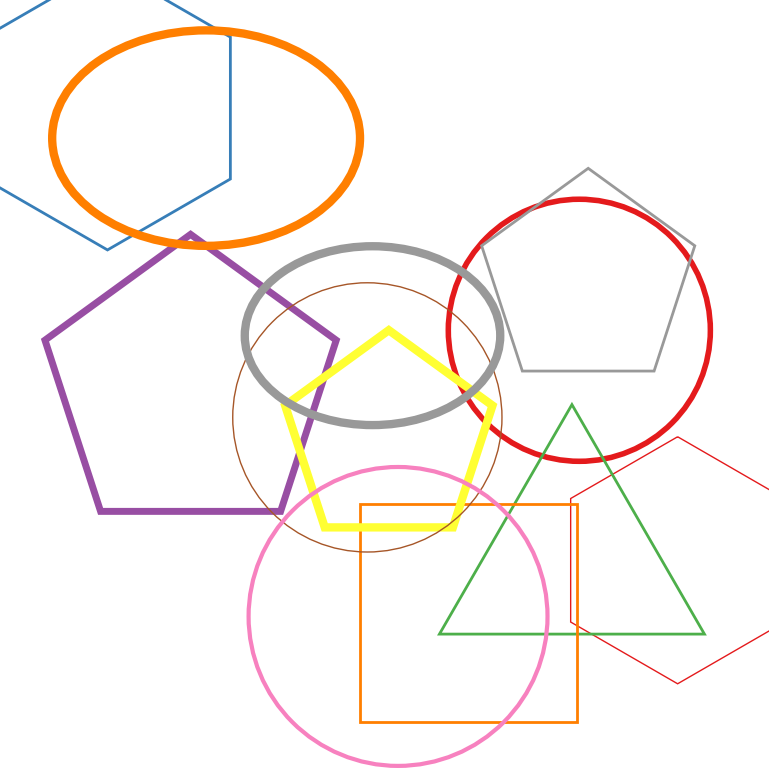[{"shape": "circle", "thickness": 2, "radius": 0.85, "center": [0.752, 0.571]}, {"shape": "hexagon", "thickness": 0.5, "radius": 0.8, "center": [0.88, 0.272]}, {"shape": "hexagon", "thickness": 1, "radius": 0.92, "center": [0.14, 0.86]}, {"shape": "triangle", "thickness": 1, "radius": 0.99, "center": [0.743, 0.276]}, {"shape": "pentagon", "thickness": 2.5, "radius": 0.99, "center": [0.248, 0.497]}, {"shape": "square", "thickness": 1, "radius": 0.71, "center": [0.609, 0.204]}, {"shape": "oval", "thickness": 3, "radius": 1.0, "center": [0.268, 0.821]}, {"shape": "pentagon", "thickness": 3, "radius": 0.71, "center": [0.505, 0.43]}, {"shape": "circle", "thickness": 0.5, "radius": 0.87, "center": [0.477, 0.458]}, {"shape": "circle", "thickness": 1.5, "radius": 0.97, "center": [0.517, 0.199]}, {"shape": "oval", "thickness": 3, "radius": 0.83, "center": [0.484, 0.564]}, {"shape": "pentagon", "thickness": 1, "radius": 0.73, "center": [0.764, 0.636]}]